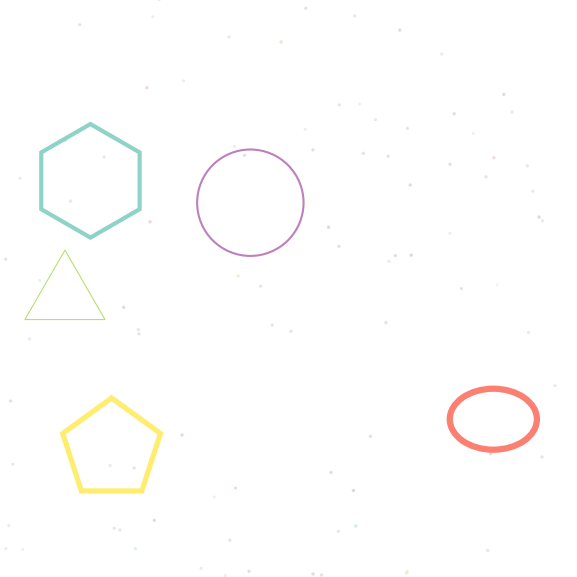[{"shape": "hexagon", "thickness": 2, "radius": 0.49, "center": [0.157, 0.686]}, {"shape": "oval", "thickness": 3, "radius": 0.38, "center": [0.854, 0.273]}, {"shape": "triangle", "thickness": 0.5, "radius": 0.4, "center": [0.112, 0.486]}, {"shape": "circle", "thickness": 1, "radius": 0.46, "center": [0.433, 0.648]}, {"shape": "pentagon", "thickness": 2.5, "radius": 0.45, "center": [0.193, 0.221]}]